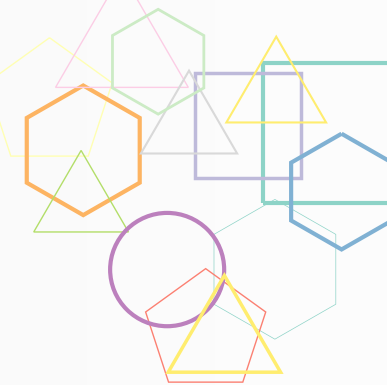[{"shape": "square", "thickness": 3, "radius": 0.91, "center": [0.861, 0.654]}, {"shape": "hexagon", "thickness": 0.5, "radius": 0.91, "center": [0.709, 0.301]}, {"shape": "pentagon", "thickness": 1, "radius": 0.85, "center": [0.128, 0.732]}, {"shape": "square", "thickness": 2.5, "radius": 0.69, "center": [0.639, 0.674]}, {"shape": "pentagon", "thickness": 1, "radius": 0.81, "center": [0.531, 0.139]}, {"shape": "hexagon", "thickness": 3, "radius": 0.75, "center": [0.881, 0.502]}, {"shape": "hexagon", "thickness": 3, "radius": 0.84, "center": [0.215, 0.61]}, {"shape": "triangle", "thickness": 1, "radius": 0.71, "center": [0.209, 0.468]}, {"shape": "triangle", "thickness": 1, "radius": 0.99, "center": [0.315, 0.872]}, {"shape": "triangle", "thickness": 1.5, "radius": 0.72, "center": [0.488, 0.673]}, {"shape": "circle", "thickness": 3, "radius": 0.74, "center": [0.431, 0.3]}, {"shape": "hexagon", "thickness": 2, "radius": 0.68, "center": [0.408, 0.84]}, {"shape": "triangle", "thickness": 1.5, "radius": 0.74, "center": [0.713, 0.756]}, {"shape": "triangle", "thickness": 2.5, "radius": 0.84, "center": [0.579, 0.117]}]